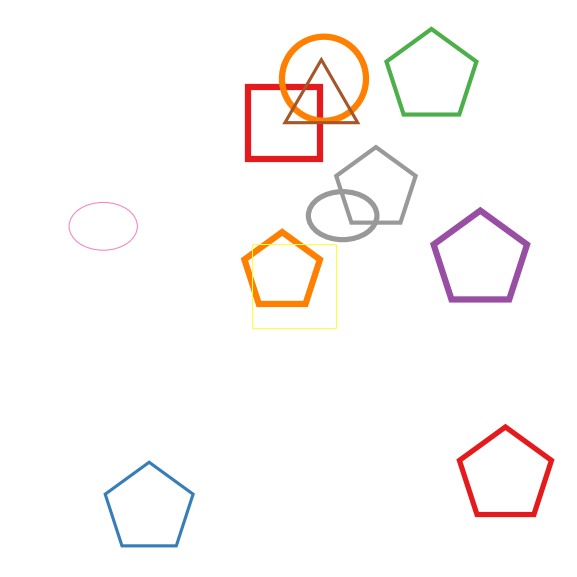[{"shape": "pentagon", "thickness": 2.5, "radius": 0.42, "center": [0.875, 0.176]}, {"shape": "square", "thickness": 3, "radius": 0.31, "center": [0.492, 0.787]}, {"shape": "pentagon", "thickness": 1.5, "radius": 0.4, "center": [0.258, 0.119]}, {"shape": "pentagon", "thickness": 2, "radius": 0.41, "center": [0.747, 0.867]}, {"shape": "pentagon", "thickness": 3, "radius": 0.43, "center": [0.832, 0.549]}, {"shape": "circle", "thickness": 3, "radius": 0.36, "center": [0.561, 0.863]}, {"shape": "pentagon", "thickness": 3, "radius": 0.34, "center": [0.489, 0.528]}, {"shape": "square", "thickness": 0.5, "radius": 0.36, "center": [0.509, 0.504]}, {"shape": "triangle", "thickness": 1.5, "radius": 0.36, "center": [0.556, 0.823]}, {"shape": "oval", "thickness": 0.5, "radius": 0.3, "center": [0.179, 0.607]}, {"shape": "pentagon", "thickness": 2, "radius": 0.36, "center": [0.651, 0.672]}, {"shape": "oval", "thickness": 2.5, "radius": 0.3, "center": [0.593, 0.626]}]